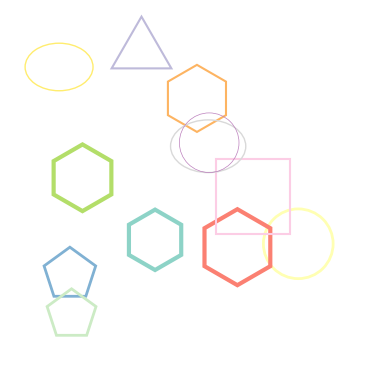[{"shape": "hexagon", "thickness": 3, "radius": 0.39, "center": [0.403, 0.377]}, {"shape": "circle", "thickness": 2, "radius": 0.45, "center": [0.775, 0.367]}, {"shape": "triangle", "thickness": 1.5, "radius": 0.45, "center": [0.368, 0.867]}, {"shape": "hexagon", "thickness": 3, "radius": 0.49, "center": [0.617, 0.358]}, {"shape": "pentagon", "thickness": 2, "radius": 0.35, "center": [0.182, 0.287]}, {"shape": "hexagon", "thickness": 1.5, "radius": 0.44, "center": [0.512, 0.744]}, {"shape": "hexagon", "thickness": 3, "radius": 0.43, "center": [0.214, 0.538]}, {"shape": "square", "thickness": 1.5, "radius": 0.48, "center": [0.658, 0.489]}, {"shape": "oval", "thickness": 1, "radius": 0.49, "center": [0.541, 0.62]}, {"shape": "circle", "thickness": 0.5, "radius": 0.39, "center": [0.543, 0.629]}, {"shape": "pentagon", "thickness": 2, "radius": 0.33, "center": [0.186, 0.183]}, {"shape": "oval", "thickness": 1, "radius": 0.44, "center": [0.153, 0.826]}]